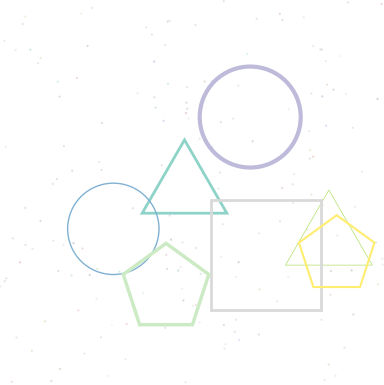[{"shape": "triangle", "thickness": 2, "radius": 0.63, "center": [0.479, 0.51]}, {"shape": "circle", "thickness": 3, "radius": 0.66, "center": [0.65, 0.696]}, {"shape": "circle", "thickness": 1, "radius": 0.59, "center": [0.294, 0.406]}, {"shape": "triangle", "thickness": 0.5, "radius": 0.65, "center": [0.854, 0.376]}, {"shape": "square", "thickness": 2, "radius": 0.71, "center": [0.691, 0.338]}, {"shape": "pentagon", "thickness": 2.5, "radius": 0.58, "center": [0.431, 0.251]}, {"shape": "pentagon", "thickness": 1.5, "radius": 0.52, "center": [0.875, 0.338]}]